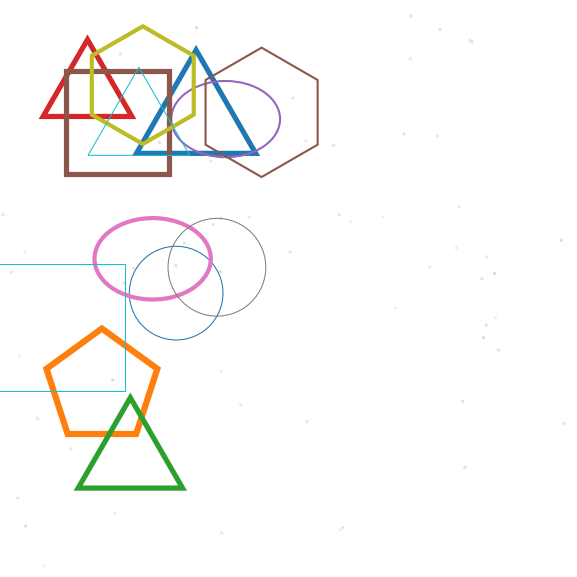[{"shape": "circle", "thickness": 0.5, "radius": 0.41, "center": [0.305, 0.492]}, {"shape": "triangle", "thickness": 2.5, "radius": 0.6, "center": [0.34, 0.793]}, {"shape": "pentagon", "thickness": 3, "radius": 0.5, "center": [0.176, 0.329]}, {"shape": "triangle", "thickness": 2.5, "radius": 0.52, "center": [0.226, 0.206]}, {"shape": "triangle", "thickness": 2.5, "radius": 0.44, "center": [0.151, 0.842]}, {"shape": "oval", "thickness": 1, "radius": 0.47, "center": [0.391, 0.793]}, {"shape": "square", "thickness": 2.5, "radius": 0.45, "center": [0.204, 0.787]}, {"shape": "hexagon", "thickness": 1, "radius": 0.56, "center": [0.453, 0.805]}, {"shape": "oval", "thickness": 2, "radius": 0.5, "center": [0.264, 0.551]}, {"shape": "circle", "thickness": 0.5, "radius": 0.42, "center": [0.376, 0.536]}, {"shape": "hexagon", "thickness": 2, "radius": 0.51, "center": [0.247, 0.852]}, {"shape": "square", "thickness": 0.5, "radius": 0.55, "center": [0.106, 0.433]}, {"shape": "triangle", "thickness": 0.5, "radius": 0.51, "center": [0.24, 0.781]}]